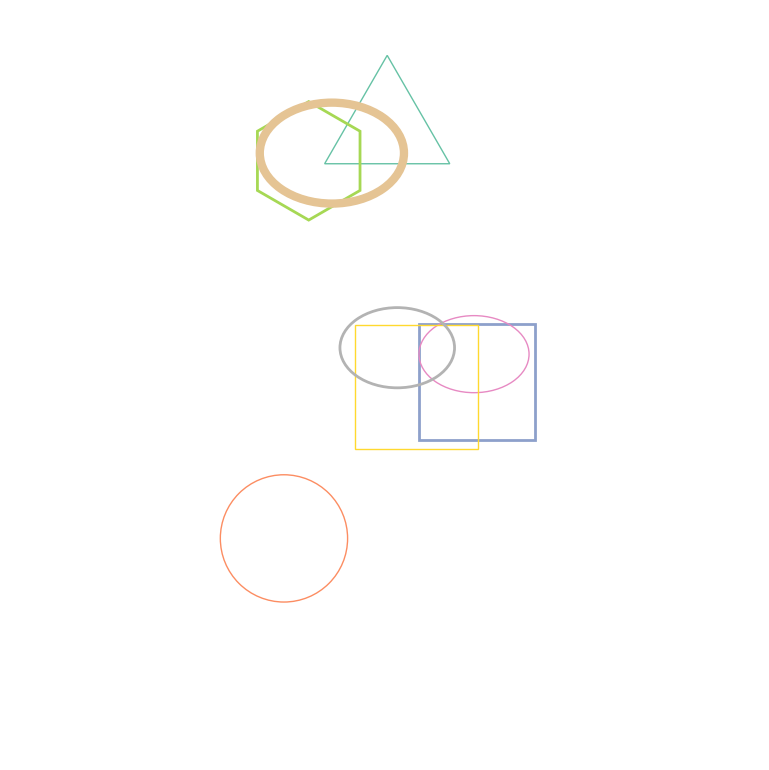[{"shape": "triangle", "thickness": 0.5, "radius": 0.47, "center": [0.503, 0.834]}, {"shape": "circle", "thickness": 0.5, "radius": 0.41, "center": [0.369, 0.301]}, {"shape": "square", "thickness": 1, "radius": 0.38, "center": [0.62, 0.504]}, {"shape": "oval", "thickness": 0.5, "radius": 0.36, "center": [0.616, 0.54]}, {"shape": "hexagon", "thickness": 1, "radius": 0.38, "center": [0.401, 0.791]}, {"shape": "square", "thickness": 0.5, "radius": 0.4, "center": [0.541, 0.498]}, {"shape": "oval", "thickness": 3, "radius": 0.47, "center": [0.431, 0.801]}, {"shape": "oval", "thickness": 1, "radius": 0.37, "center": [0.516, 0.548]}]